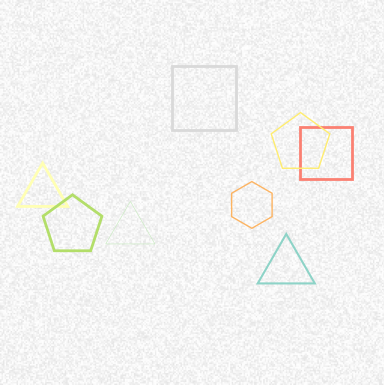[{"shape": "triangle", "thickness": 1.5, "radius": 0.43, "center": [0.744, 0.307]}, {"shape": "triangle", "thickness": 2, "radius": 0.38, "center": [0.111, 0.501]}, {"shape": "square", "thickness": 2, "radius": 0.34, "center": [0.847, 0.602]}, {"shape": "hexagon", "thickness": 1, "radius": 0.3, "center": [0.654, 0.468]}, {"shape": "pentagon", "thickness": 2, "radius": 0.4, "center": [0.188, 0.414]}, {"shape": "square", "thickness": 2, "radius": 0.42, "center": [0.53, 0.745]}, {"shape": "triangle", "thickness": 0.5, "radius": 0.37, "center": [0.339, 0.403]}, {"shape": "pentagon", "thickness": 1, "radius": 0.4, "center": [0.781, 0.628]}]